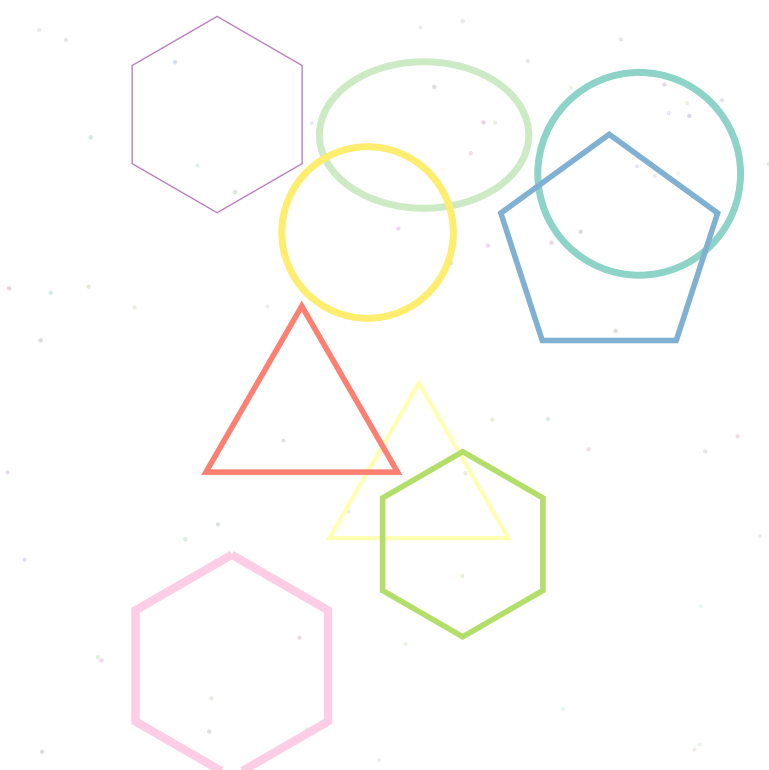[{"shape": "circle", "thickness": 2.5, "radius": 0.66, "center": [0.83, 0.774]}, {"shape": "triangle", "thickness": 1.5, "radius": 0.67, "center": [0.544, 0.368]}, {"shape": "triangle", "thickness": 2, "radius": 0.72, "center": [0.392, 0.459]}, {"shape": "pentagon", "thickness": 2, "radius": 0.74, "center": [0.791, 0.678]}, {"shape": "hexagon", "thickness": 2, "radius": 0.6, "center": [0.601, 0.293]}, {"shape": "hexagon", "thickness": 3, "radius": 0.72, "center": [0.301, 0.135]}, {"shape": "hexagon", "thickness": 0.5, "radius": 0.64, "center": [0.282, 0.851]}, {"shape": "oval", "thickness": 2.5, "radius": 0.68, "center": [0.551, 0.825]}, {"shape": "circle", "thickness": 2.5, "radius": 0.56, "center": [0.477, 0.698]}]